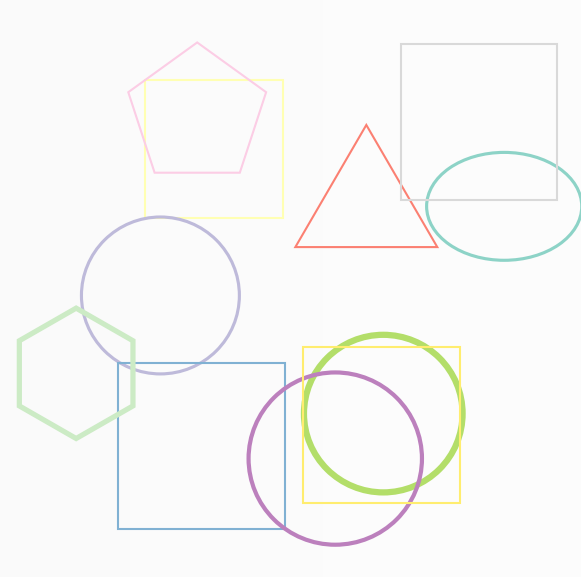[{"shape": "oval", "thickness": 1.5, "radius": 0.67, "center": [0.867, 0.642]}, {"shape": "square", "thickness": 1, "radius": 0.6, "center": [0.368, 0.741]}, {"shape": "circle", "thickness": 1.5, "radius": 0.68, "center": [0.276, 0.488]}, {"shape": "triangle", "thickness": 1, "radius": 0.7, "center": [0.63, 0.642]}, {"shape": "square", "thickness": 1, "radius": 0.72, "center": [0.346, 0.227]}, {"shape": "circle", "thickness": 3, "radius": 0.68, "center": [0.659, 0.283]}, {"shape": "pentagon", "thickness": 1, "radius": 0.62, "center": [0.339, 0.801]}, {"shape": "square", "thickness": 1, "radius": 0.67, "center": [0.824, 0.788]}, {"shape": "circle", "thickness": 2, "radius": 0.75, "center": [0.577, 0.205]}, {"shape": "hexagon", "thickness": 2.5, "radius": 0.56, "center": [0.131, 0.353]}, {"shape": "square", "thickness": 1, "radius": 0.68, "center": [0.656, 0.263]}]